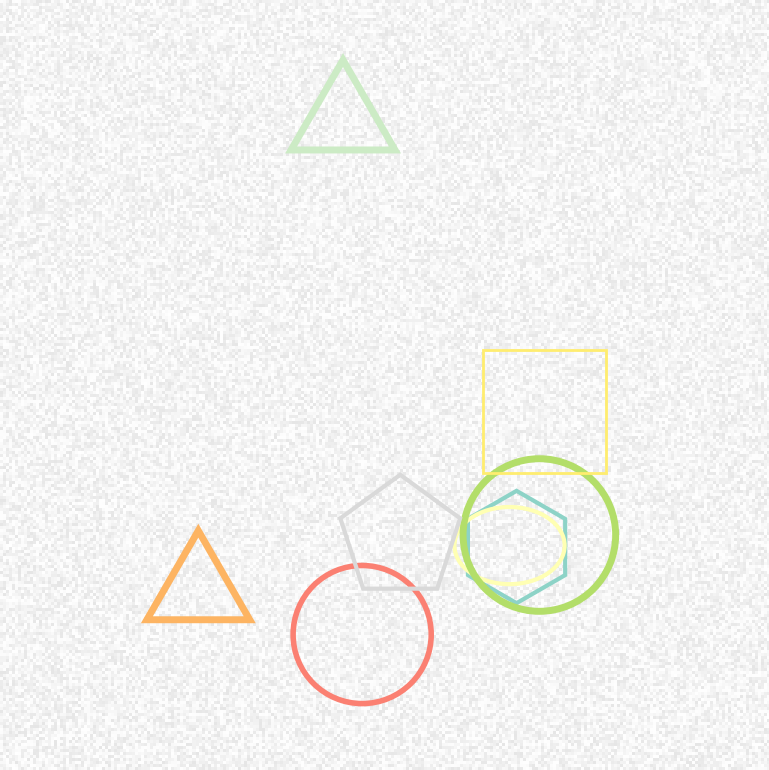[{"shape": "hexagon", "thickness": 1.5, "radius": 0.36, "center": [0.671, 0.29]}, {"shape": "oval", "thickness": 1.5, "radius": 0.36, "center": [0.662, 0.291]}, {"shape": "circle", "thickness": 2, "radius": 0.45, "center": [0.47, 0.176]}, {"shape": "triangle", "thickness": 2.5, "radius": 0.39, "center": [0.258, 0.234]}, {"shape": "circle", "thickness": 2.5, "radius": 0.5, "center": [0.7, 0.305]}, {"shape": "pentagon", "thickness": 1.5, "radius": 0.41, "center": [0.52, 0.302]}, {"shape": "triangle", "thickness": 2.5, "radius": 0.39, "center": [0.445, 0.844]}, {"shape": "square", "thickness": 1, "radius": 0.4, "center": [0.707, 0.465]}]